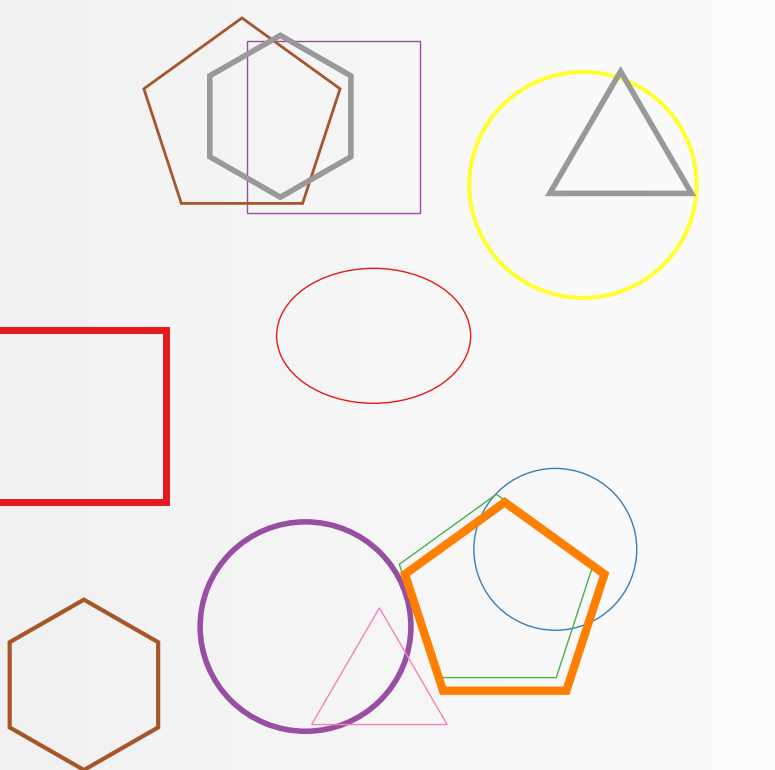[{"shape": "square", "thickness": 2.5, "radius": 0.56, "center": [0.102, 0.459]}, {"shape": "oval", "thickness": 0.5, "radius": 0.63, "center": [0.482, 0.564]}, {"shape": "circle", "thickness": 0.5, "radius": 0.53, "center": [0.717, 0.287]}, {"shape": "pentagon", "thickness": 0.5, "radius": 0.66, "center": [0.64, 0.226]}, {"shape": "square", "thickness": 0.5, "radius": 0.56, "center": [0.43, 0.835]}, {"shape": "circle", "thickness": 2, "radius": 0.68, "center": [0.394, 0.186]}, {"shape": "pentagon", "thickness": 3, "radius": 0.68, "center": [0.651, 0.212]}, {"shape": "circle", "thickness": 1.5, "radius": 0.73, "center": [0.752, 0.76]}, {"shape": "hexagon", "thickness": 1.5, "radius": 0.55, "center": [0.108, 0.111]}, {"shape": "pentagon", "thickness": 1, "radius": 0.67, "center": [0.312, 0.844]}, {"shape": "triangle", "thickness": 0.5, "radius": 0.5, "center": [0.49, 0.11]}, {"shape": "triangle", "thickness": 2, "radius": 0.53, "center": [0.801, 0.802]}, {"shape": "hexagon", "thickness": 2, "radius": 0.53, "center": [0.362, 0.849]}]